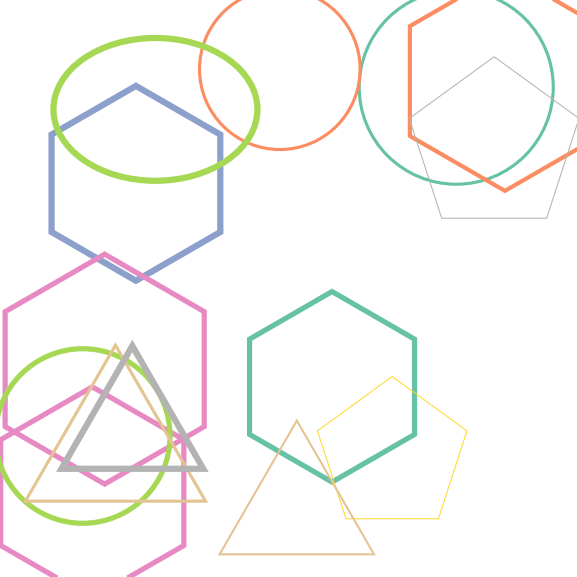[{"shape": "hexagon", "thickness": 2.5, "radius": 0.82, "center": [0.575, 0.329]}, {"shape": "circle", "thickness": 1.5, "radius": 0.84, "center": [0.79, 0.848]}, {"shape": "circle", "thickness": 1.5, "radius": 0.7, "center": [0.485, 0.879]}, {"shape": "hexagon", "thickness": 2, "radius": 0.95, "center": [0.874, 0.859]}, {"shape": "hexagon", "thickness": 3, "radius": 0.84, "center": [0.235, 0.682]}, {"shape": "hexagon", "thickness": 2.5, "radius": 1.0, "center": [0.181, 0.36]}, {"shape": "hexagon", "thickness": 2.5, "radius": 0.92, "center": [0.16, 0.146]}, {"shape": "oval", "thickness": 3, "radius": 0.88, "center": [0.269, 0.81]}, {"shape": "circle", "thickness": 2.5, "radius": 0.76, "center": [0.143, 0.244]}, {"shape": "pentagon", "thickness": 0.5, "radius": 0.68, "center": [0.679, 0.211]}, {"shape": "triangle", "thickness": 1, "radius": 0.77, "center": [0.514, 0.116]}, {"shape": "triangle", "thickness": 1.5, "radius": 0.9, "center": [0.2, 0.221]}, {"shape": "triangle", "thickness": 3, "radius": 0.71, "center": [0.229, 0.258]}, {"shape": "pentagon", "thickness": 0.5, "radius": 0.77, "center": [0.856, 0.746]}]